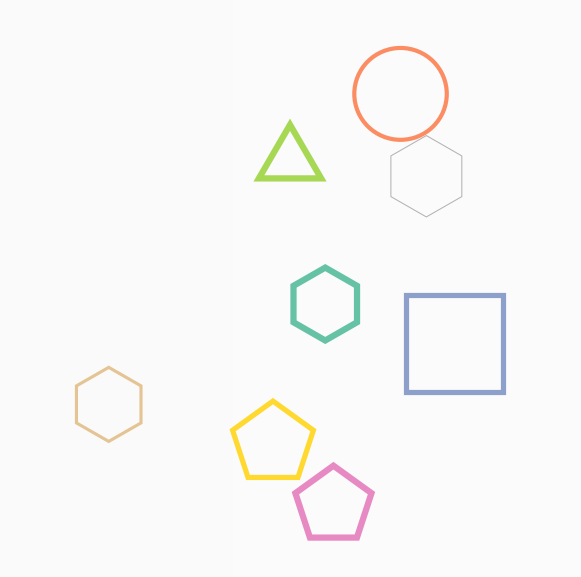[{"shape": "hexagon", "thickness": 3, "radius": 0.32, "center": [0.56, 0.473]}, {"shape": "circle", "thickness": 2, "radius": 0.4, "center": [0.689, 0.837]}, {"shape": "square", "thickness": 2.5, "radius": 0.42, "center": [0.782, 0.404]}, {"shape": "pentagon", "thickness": 3, "radius": 0.34, "center": [0.574, 0.124]}, {"shape": "triangle", "thickness": 3, "radius": 0.31, "center": [0.499, 0.721]}, {"shape": "pentagon", "thickness": 2.5, "radius": 0.37, "center": [0.47, 0.231]}, {"shape": "hexagon", "thickness": 1.5, "radius": 0.32, "center": [0.187, 0.299]}, {"shape": "hexagon", "thickness": 0.5, "radius": 0.35, "center": [0.734, 0.694]}]